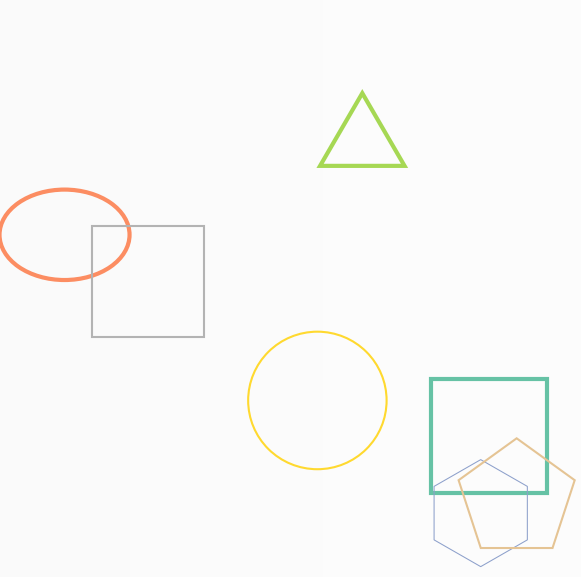[{"shape": "square", "thickness": 2, "radius": 0.5, "center": [0.841, 0.244]}, {"shape": "oval", "thickness": 2, "radius": 0.56, "center": [0.111, 0.593]}, {"shape": "hexagon", "thickness": 0.5, "radius": 0.46, "center": [0.827, 0.111]}, {"shape": "triangle", "thickness": 2, "radius": 0.42, "center": [0.623, 0.754]}, {"shape": "circle", "thickness": 1, "radius": 0.6, "center": [0.546, 0.306]}, {"shape": "pentagon", "thickness": 1, "radius": 0.53, "center": [0.889, 0.135]}, {"shape": "square", "thickness": 1, "radius": 0.48, "center": [0.255, 0.512]}]